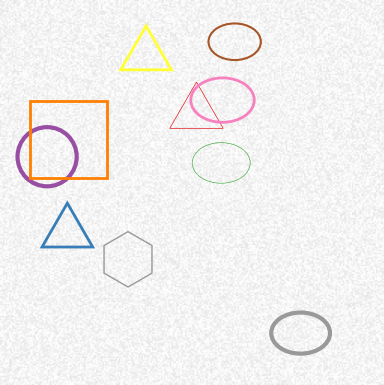[{"shape": "triangle", "thickness": 0.5, "radius": 0.4, "center": [0.51, 0.707]}, {"shape": "triangle", "thickness": 2, "radius": 0.38, "center": [0.175, 0.396]}, {"shape": "oval", "thickness": 0.5, "radius": 0.38, "center": [0.575, 0.577]}, {"shape": "circle", "thickness": 3, "radius": 0.38, "center": [0.122, 0.593]}, {"shape": "square", "thickness": 2, "radius": 0.5, "center": [0.178, 0.638]}, {"shape": "triangle", "thickness": 2, "radius": 0.38, "center": [0.379, 0.857]}, {"shape": "oval", "thickness": 1.5, "radius": 0.34, "center": [0.61, 0.892]}, {"shape": "oval", "thickness": 2, "radius": 0.41, "center": [0.578, 0.74]}, {"shape": "hexagon", "thickness": 1, "radius": 0.36, "center": [0.332, 0.326]}, {"shape": "oval", "thickness": 3, "radius": 0.38, "center": [0.781, 0.135]}]